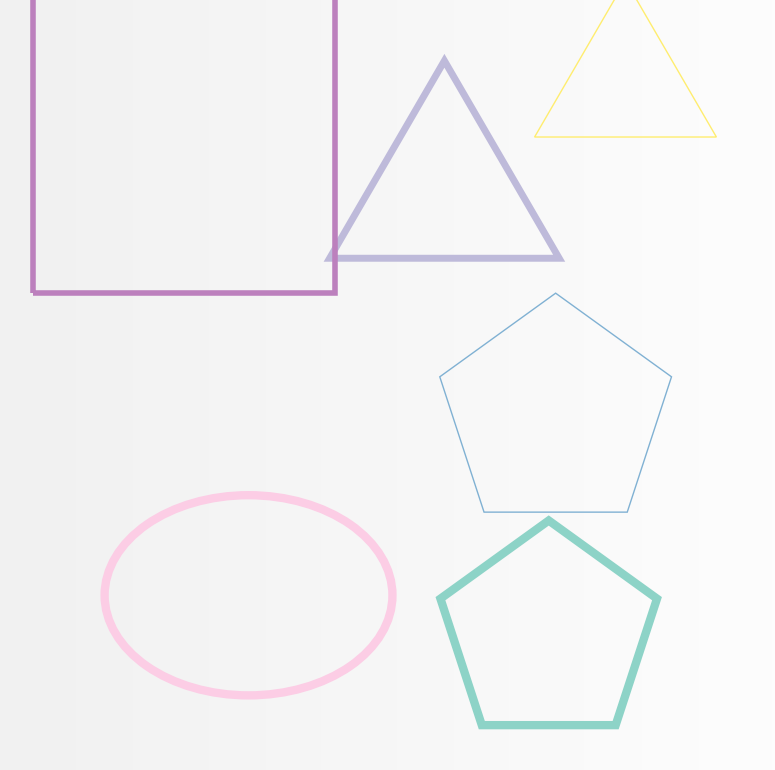[{"shape": "pentagon", "thickness": 3, "radius": 0.73, "center": [0.708, 0.177]}, {"shape": "triangle", "thickness": 2.5, "radius": 0.85, "center": [0.573, 0.75]}, {"shape": "pentagon", "thickness": 0.5, "radius": 0.79, "center": [0.717, 0.462]}, {"shape": "oval", "thickness": 3, "radius": 0.93, "center": [0.321, 0.227]}, {"shape": "square", "thickness": 2, "radius": 0.97, "center": [0.237, 0.814]}, {"shape": "triangle", "thickness": 0.5, "radius": 0.68, "center": [0.807, 0.89]}]